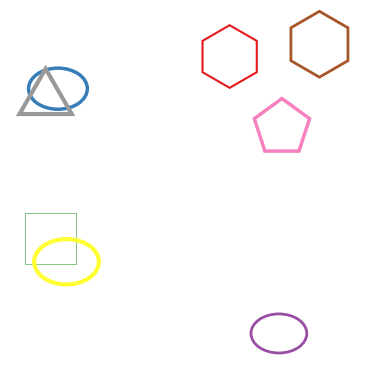[{"shape": "hexagon", "thickness": 1.5, "radius": 0.41, "center": [0.596, 0.853]}, {"shape": "oval", "thickness": 2.5, "radius": 0.38, "center": [0.151, 0.77]}, {"shape": "square", "thickness": 0.5, "radius": 0.33, "center": [0.131, 0.38]}, {"shape": "oval", "thickness": 2, "radius": 0.36, "center": [0.724, 0.134]}, {"shape": "oval", "thickness": 3, "radius": 0.42, "center": [0.173, 0.32]}, {"shape": "hexagon", "thickness": 2, "radius": 0.43, "center": [0.83, 0.885]}, {"shape": "pentagon", "thickness": 2.5, "radius": 0.38, "center": [0.732, 0.669]}, {"shape": "triangle", "thickness": 3, "radius": 0.39, "center": [0.119, 0.743]}]